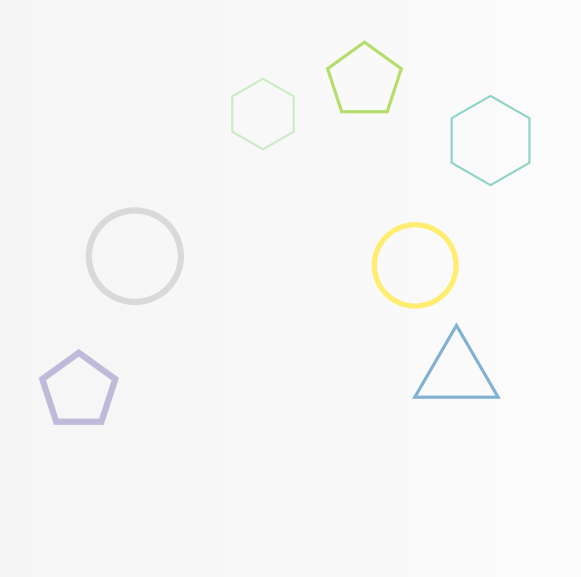[{"shape": "hexagon", "thickness": 1, "radius": 0.39, "center": [0.844, 0.756]}, {"shape": "pentagon", "thickness": 3, "radius": 0.33, "center": [0.136, 0.322]}, {"shape": "triangle", "thickness": 1.5, "radius": 0.41, "center": [0.785, 0.353]}, {"shape": "pentagon", "thickness": 1.5, "radius": 0.33, "center": [0.627, 0.86]}, {"shape": "circle", "thickness": 3, "radius": 0.4, "center": [0.232, 0.556]}, {"shape": "hexagon", "thickness": 1, "radius": 0.31, "center": [0.452, 0.802]}, {"shape": "circle", "thickness": 2.5, "radius": 0.35, "center": [0.714, 0.54]}]